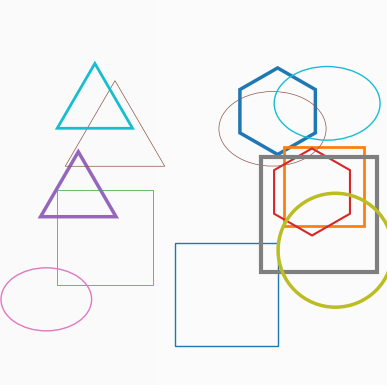[{"shape": "square", "thickness": 1, "radius": 0.67, "center": [0.585, 0.236]}, {"shape": "hexagon", "thickness": 2.5, "radius": 0.56, "center": [0.716, 0.711]}, {"shape": "square", "thickness": 2, "radius": 0.51, "center": [0.836, 0.516]}, {"shape": "square", "thickness": 0.5, "radius": 0.62, "center": [0.272, 0.383]}, {"shape": "hexagon", "thickness": 1.5, "radius": 0.57, "center": [0.805, 0.501]}, {"shape": "triangle", "thickness": 2.5, "radius": 0.56, "center": [0.202, 0.493]}, {"shape": "triangle", "thickness": 0.5, "radius": 0.74, "center": [0.297, 0.642]}, {"shape": "oval", "thickness": 0.5, "radius": 0.69, "center": [0.703, 0.665]}, {"shape": "oval", "thickness": 1, "radius": 0.58, "center": [0.12, 0.223]}, {"shape": "square", "thickness": 3, "radius": 0.75, "center": [0.824, 0.443]}, {"shape": "circle", "thickness": 2.5, "radius": 0.74, "center": [0.866, 0.35]}, {"shape": "oval", "thickness": 1, "radius": 0.68, "center": [0.844, 0.732]}, {"shape": "triangle", "thickness": 2, "radius": 0.56, "center": [0.245, 0.723]}]